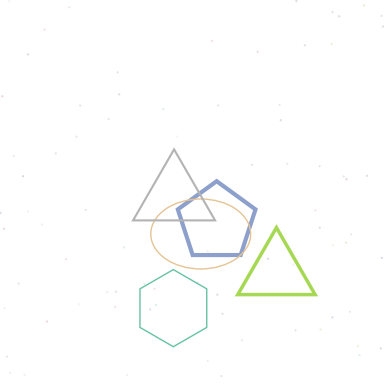[{"shape": "hexagon", "thickness": 1, "radius": 0.5, "center": [0.45, 0.2]}, {"shape": "pentagon", "thickness": 3, "radius": 0.53, "center": [0.563, 0.423]}, {"shape": "triangle", "thickness": 2.5, "radius": 0.58, "center": [0.718, 0.293]}, {"shape": "oval", "thickness": 1, "radius": 0.65, "center": [0.521, 0.392]}, {"shape": "triangle", "thickness": 1.5, "radius": 0.61, "center": [0.452, 0.489]}]